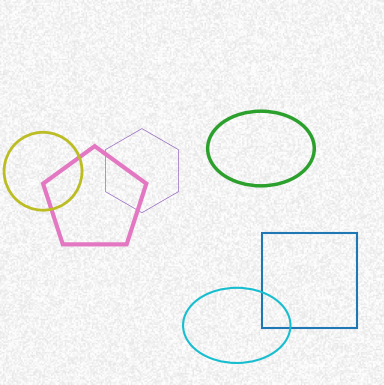[{"shape": "square", "thickness": 1.5, "radius": 0.62, "center": [0.804, 0.272]}, {"shape": "oval", "thickness": 2.5, "radius": 0.69, "center": [0.678, 0.614]}, {"shape": "hexagon", "thickness": 0.5, "radius": 0.55, "center": [0.369, 0.557]}, {"shape": "pentagon", "thickness": 3, "radius": 0.71, "center": [0.246, 0.479]}, {"shape": "circle", "thickness": 2, "radius": 0.51, "center": [0.112, 0.555]}, {"shape": "oval", "thickness": 1.5, "radius": 0.7, "center": [0.615, 0.155]}]